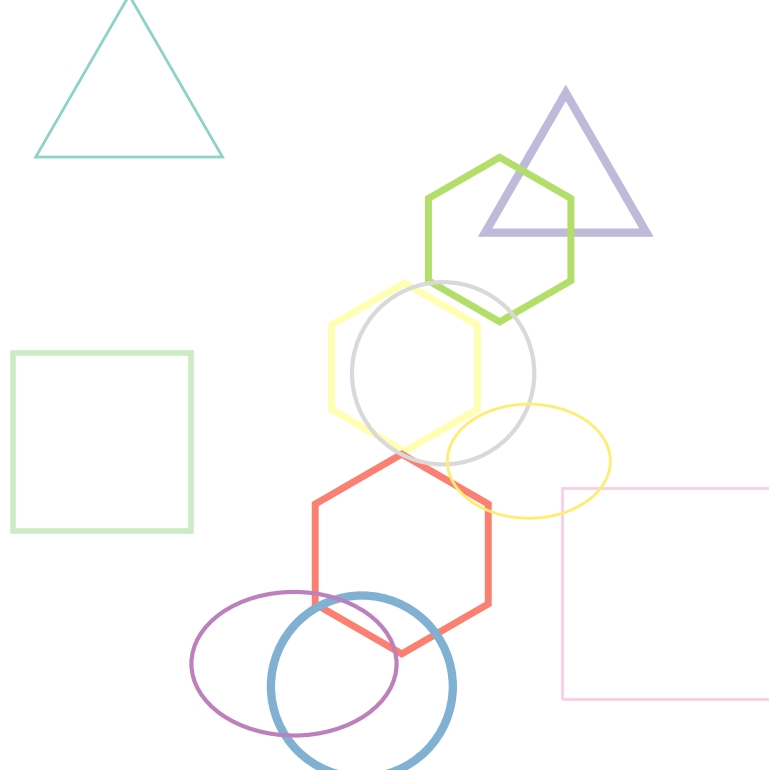[{"shape": "triangle", "thickness": 1, "radius": 0.7, "center": [0.168, 0.866]}, {"shape": "hexagon", "thickness": 2.5, "radius": 0.55, "center": [0.525, 0.523]}, {"shape": "triangle", "thickness": 3, "radius": 0.61, "center": [0.735, 0.758]}, {"shape": "hexagon", "thickness": 2.5, "radius": 0.65, "center": [0.522, 0.281]}, {"shape": "circle", "thickness": 3, "radius": 0.59, "center": [0.47, 0.108]}, {"shape": "hexagon", "thickness": 2.5, "radius": 0.53, "center": [0.649, 0.689]}, {"shape": "square", "thickness": 1, "radius": 0.69, "center": [0.868, 0.229]}, {"shape": "circle", "thickness": 1.5, "radius": 0.59, "center": [0.576, 0.515]}, {"shape": "oval", "thickness": 1.5, "radius": 0.67, "center": [0.382, 0.138]}, {"shape": "square", "thickness": 2, "radius": 0.58, "center": [0.133, 0.426]}, {"shape": "oval", "thickness": 1, "radius": 0.53, "center": [0.687, 0.401]}]